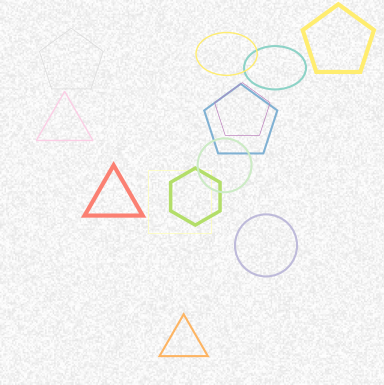[{"shape": "oval", "thickness": 1.5, "radius": 0.4, "center": [0.714, 0.824]}, {"shape": "square", "thickness": 0.5, "radius": 0.41, "center": [0.466, 0.476]}, {"shape": "circle", "thickness": 1.5, "radius": 0.4, "center": [0.691, 0.363]}, {"shape": "triangle", "thickness": 3, "radius": 0.44, "center": [0.295, 0.484]}, {"shape": "pentagon", "thickness": 1.5, "radius": 0.5, "center": [0.625, 0.682]}, {"shape": "triangle", "thickness": 1.5, "radius": 0.36, "center": [0.477, 0.111]}, {"shape": "hexagon", "thickness": 2.5, "radius": 0.37, "center": [0.507, 0.489]}, {"shape": "triangle", "thickness": 1, "radius": 0.42, "center": [0.168, 0.678]}, {"shape": "pentagon", "thickness": 0.5, "radius": 0.44, "center": [0.185, 0.839]}, {"shape": "pentagon", "thickness": 0.5, "radius": 0.38, "center": [0.63, 0.71]}, {"shape": "circle", "thickness": 1.5, "radius": 0.35, "center": [0.583, 0.571]}, {"shape": "pentagon", "thickness": 3, "radius": 0.49, "center": [0.879, 0.892]}, {"shape": "oval", "thickness": 1, "radius": 0.4, "center": [0.589, 0.86]}]